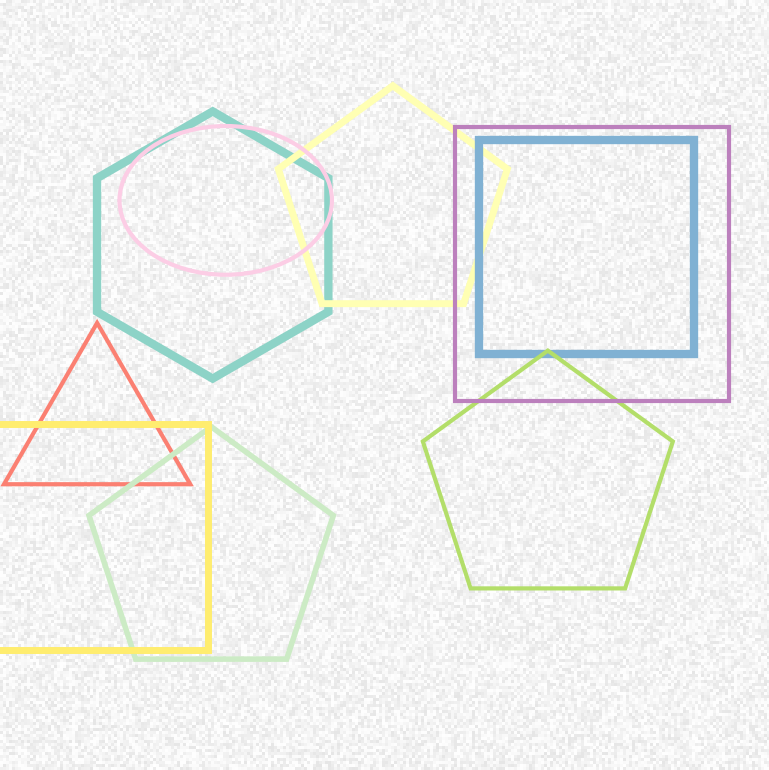[{"shape": "hexagon", "thickness": 3, "radius": 0.87, "center": [0.276, 0.682]}, {"shape": "pentagon", "thickness": 2.5, "radius": 0.78, "center": [0.51, 0.732]}, {"shape": "triangle", "thickness": 1.5, "radius": 0.7, "center": [0.126, 0.441]}, {"shape": "square", "thickness": 3, "radius": 0.7, "center": [0.762, 0.679]}, {"shape": "pentagon", "thickness": 1.5, "radius": 0.85, "center": [0.711, 0.374]}, {"shape": "oval", "thickness": 1.5, "radius": 0.69, "center": [0.293, 0.74]}, {"shape": "square", "thickness": 1.5, "radius": 0.89, "center": [0.768, 0.658]}, {"shape": "pentagon", "thickness": 2, "radius": 0.83, "center": [0.274, 0.279]}, {"shape": "square", "thickness": 2.5, "radius": 0.73, "center": [0.124, 0.302]}]